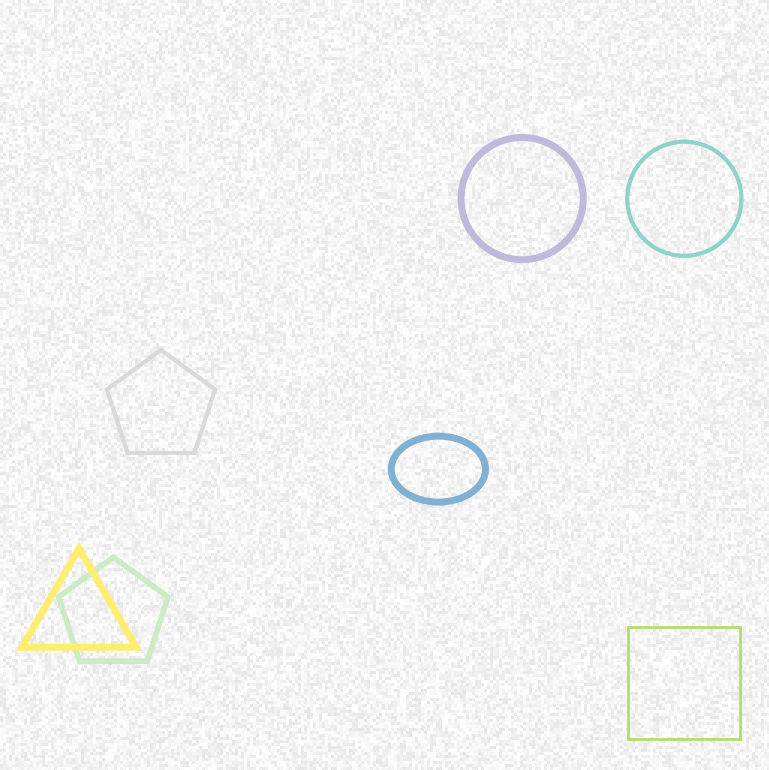[{"shape": "circle", "thickness": 1.5, "radius": 0.37, "center": [0.889, 0.742]}, {"shape": "circle", "thickness": 2.5, "radius": 0.4, "center": [0.678, 0.742]}, {"shape": "oval", "thickness": 2.5, "radius": 0.31, "center": [0.569, 0.391]}, {"shape": "square", "thickness": 1, "radius": 0.37, "center": [0.889, 0.113]}, {"shape": "pentagon", "thickness": 1.5, "radius": 0.37, "center": [0.209, 0.472]}, {"shape": "pentagon", "thickness": 2, "radius": 0.37, "center": [0.147, 0.202]}, {"shape": "triangle", "thickness": 2.5, "radius": 0.43, "center": [0.103, 0.202]}]